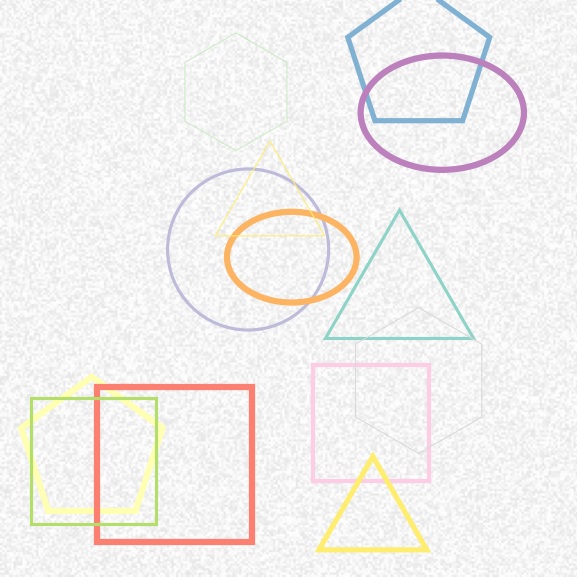[{"shape": "triangle", "thickness": 1.5, "radius": 0.74, "center": [0.692, 0.487]}, {"shape": "pentagon", "thickness": 3, "radius": 0.64, "center": [0.159, 0.218]}, {"shape": "circle", "thickness": 1.5, "radius": 0.7, "center": [0.43, 0.567]}, {"shape": "square", "thickness": 3, "radius": 0.67, "center": [0.302, 0.195]}, {"shape": "pentagon", "thickness": 2.5, "radius": 0.65, "center": [0.725, 0.895]}, {"shape": "oval", "thickness": 3, "radius": 0.56, "center": [0.505, 0.554]}, {"shape": "square", "thickness": 1.5, "radius": 0.54, "center": [0.162, 0.201]}, {"shape": "square", "thickness": 2, "radius": 0.5, "center": [0.642, 0.266]}, {"shape": "hexagon", "thickness": 0.5, "radius": 0.63, "center": [0.725, 0.34]}, {"shape": "oval", "thickness": 3, "radius": 0.71, "center": [0.766, 0.804]}, {"shape": "hexagon", "thickness": 0.5, "radius": 0.51, "center": [0.409, 0.84]}, {"shape": "triangle", "thickness": 0.5, "radius": 0.55, "center": [0.467, 0.645]}, {"shape": "triangle", "thickness": 2.5, "radius": 0.54, "center": [0.646, 0.101]}]